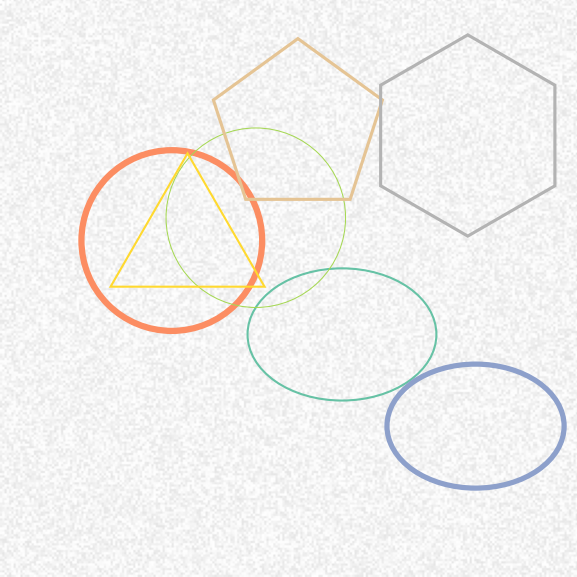[{"shape": "oval", "thickness": 1, "radius": 0.82, "center": [0.592, 0.42]}, {"shape": "circle", "thickness": 3, "radius": 0.78, "center": [0.297, 0.583]}, {"shape": "oval", "thickness": 2.5, "radius": 0.77, "center": [0.823, 0.261]}, {"shape": "circle", "thickness": 0.5, "radius": 0.78, "center": [0.443, 0.622]}, {"shape": "triangle", "thickness": 1, "radius": 0.77, "center": [0.325, 0.58]}, {"shape": "pentagon", "thickness": 1.5, "radius": 0.77, "center": [0.516, 0.778]}, {"shape": "hexagon", "thickness": 1.5, "radius": 0.87, "center": [0.81, 0.765]}]